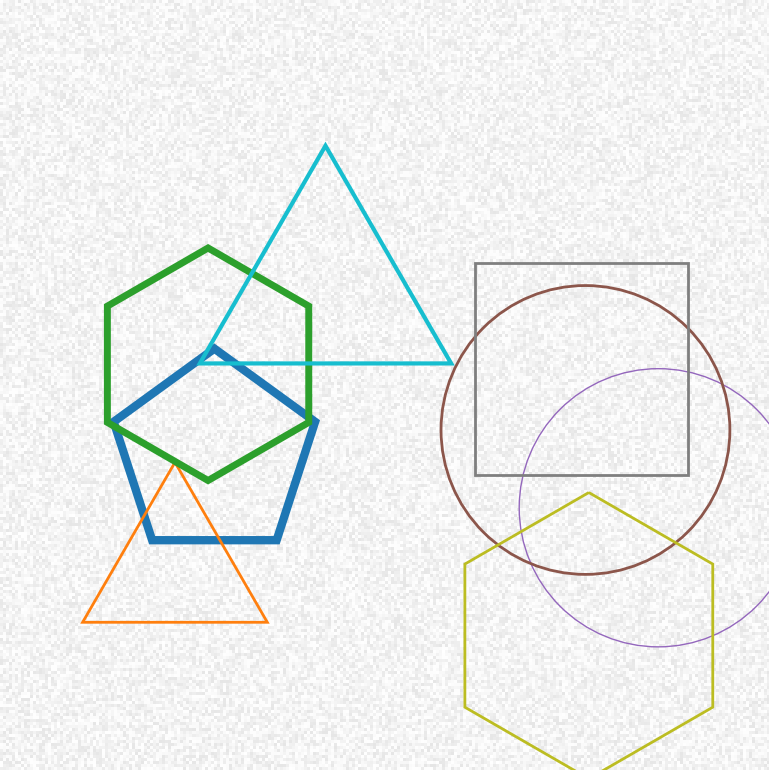[{"shape": "pentagon", "thickness": 3, "radius": 0.69, "center": [0.278, 0.41]}, {"shape": "triangle", "thickness": 1, "radius": 0.69, "center": [0.227, 0.261]}, {"shape": "hexagon", "thickness": 2.5, "radius": 0.75, "center": [0.27, 0.527]}, {"shape": "circle", "thickness": 0.5, "radius": 0.9, "center": [0.855, 0.341]}, {"shape": "circle", "thickness": 1, "radius": 0.94, "center": [0.76, 0.442]}, {"shape": "square", "thickness": 1, "radius": 0.69, "center": [0.755, 0.521]}, {"shape": "hexagon", "thickness": 1, "radius": 0.93, "center": [0.765, 0.175]}, {"shape": "triangle", "thickness": 1.5, "radius": 0.94, "center": [0.423, 0.622]}]